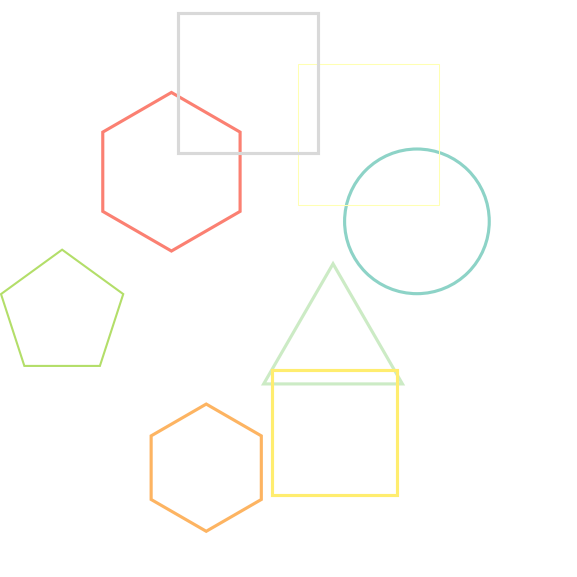[{"shape": "circle", "thickness": 1.5, "radius": 0.63, "center": [0.722, 0.616]}, {"shape": "square", "thickness": 0.5, "radius": 0.61, "center": [0.637, 0.767]}, {"shape": "hexagon", "thickness": 1.5, "radius": 0.69, "center": [0.297, 0.702]}, {"shape": "hexagon", "thickness": 1.5, "radius": 0.55, "center": [0.357, 0.189]}, {"shape": "pentagon", "thickness": 1, "radius": 0.56, "center": [0.108, 0.456]}, {"shape": "square", "thickness": 1.5, "radius": 0.61, "center": [0.429, 0.855]}, {"shape": "triangle", "thickness": 1.5, "radius": 0.69, "center": [0.577, 0.404]}, {"shape": "square", "thickness": 1.5, "radius": 0.54, "center": [0.58, 0.25]}]